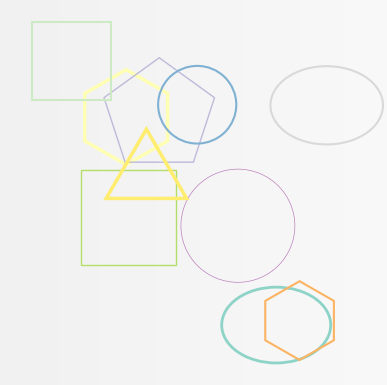[{"shape": "oval", "thickness": 2, "radius": 0.7, "center": [0.713, 0.156]}, {"shape": "hexagon", "thickness": 2.5, "radius": 0.62, "center": [0.326, 0.696]}, {"shape": "pentagon", "thickness": 1, "radius": 0.75, "center": [0.411, 0.7]}, {"shape": "circle", "thickness": 1.5, "radius": 0.5, "center": [0.509, 0.728]}, {"shape": "hexagon", "thickness": 1.5, "radius": 0.51, "center": [0.773, 0.167]}, {"shape": "square", "thickness": 1, "radius": 0.62, "center": [0.331, 0.436]}, {"shape": "oval", "thickness": 1.5, "radius": 0.73, "center": [0.843, 0.726]}, {"shape": "circle", "thickness": 0.5, "radius": 0.74, "center": [0.614, 0.414]}, {"shape": "square", "thickness": 1.5, "radius": 0.51, "center": [0.185, 0.842]}, {"shape": "triangle", "thickness": 2.5, "radius": 0.6, "center": [0.378, 0.545]}]